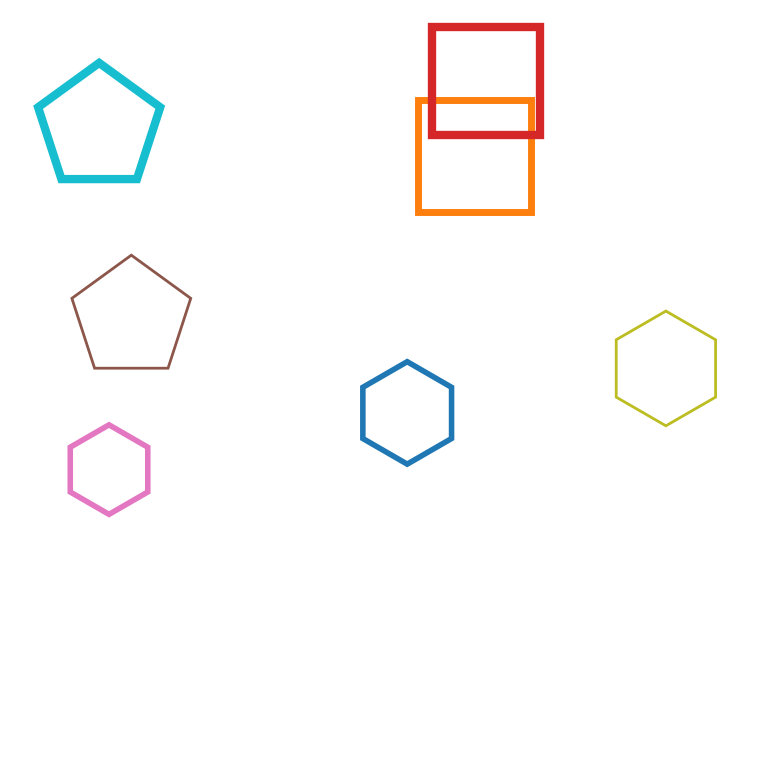[{"shape": "hexagon", "thickness": 2, "radius": 0.33, "center": [0.529, 0.464]}, {"shape": "square", "thickness": 2.5, "radius": 0.37, "center": [0.616, 0.797]}, {"shape": "square", "thickness": 3, "radius": 0.35, "center": [0.631, 0.895]}, {"shape": "pentagon", "thickness": 1, "radius": 0.41, "center": [0.171, 0.587]}, {"shape": "hexagon", "thickness": 2, "radius": 0.29, "center": [0.142, 0.39]}, {"shape": "hexagon", "thickness": 1, "radius": 0.37, "center": [0.865, 0.522]}, {"shape": "pentagon", "thickness": 3, "radius": 0.42, "center": [0.129, 0.835]}]